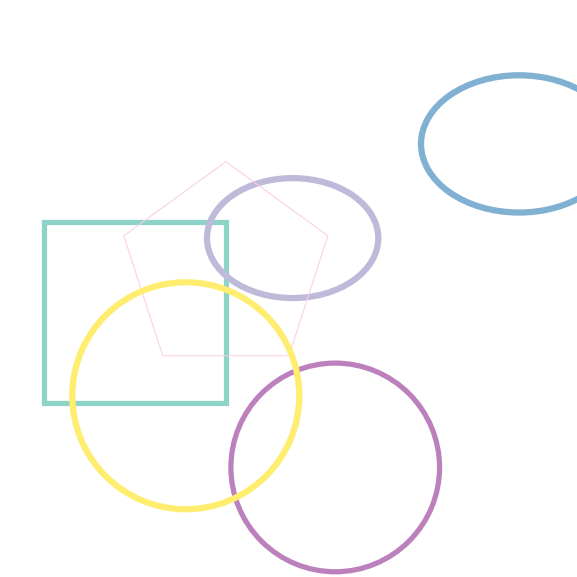[{"shape": "square", "thickness": 2.5, "radius": 0.78, "center": [0.234, 0.458]}, {"shape": "oval", "thickness": 3, "radius": 0.74, "center": [0.507, 0.587]}, {"shape": "oval", "thickness": 3, "radius": 0.85, "center": [0.899, 0.75]}, {"shape": "pentagon", "thickness": 0.5, "radius": 0.93, "center": [0.391, 0.533]}, {"shape": "circle", "thickness": 2.5, "radius": 0.9, "center": [0.58, 0.19]}, {"shape": "circle", "thickness": 3, "radius": 0.98, "center": [0.322, 0.314]}]